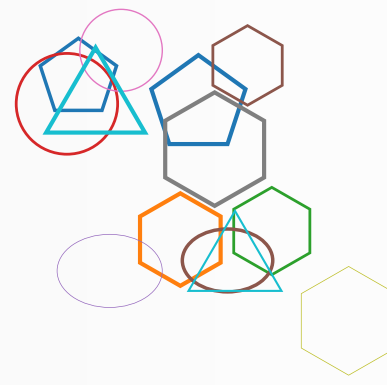[{"shape": "pentagon", "thickness": 3, "radius": 0.64, "center": [0.512, 0.729]}, {"shape": "pentagon", "thickness": 2.5, "radius": 0.52, "center": [0.202, 0.797]}, {"shape": "hexagon", "thickness": 3, "radius": 0.6, "center": [0.465, 0.378]}, {"shape": "hexagon", "thickness": 2, "radius": 0.57, "center": [0.701, 0.4]}, {"shape": "circle", "thickness": 2, "radius": 0.65, "center": [0.173, 0.73]}, {"shape": "oval", "thickness": 0.5, "radius": 0.68, "center": [0.283, 0.296]}, {"shape": "oval", "thickness": 2.5, "radius": 0.58, "center": [0.587, 0.324]}, {"shape": "hexagon", "thickness": 2, "radius": 0.52, "center": [0.639, 0.83]}, {"shape": "circle", "thickness": 1, "radius": 0.53, "center": [0.312, 0.869]}, {"shape": "hexagon", "thickness": 3, "radius": 0.74, "center": [0.554, 0.613]}, {"shape": "hexagon", "thickness": 0.5, "radius": 0.71, "center": [0.9, 0.167]}, {"shape": "triangle", "thickness": 3, "radius": 0.74, "center": [0.247, 0.729]}, {"shape": "triangle", "thickness": 1.5, "radius": 0.69, "center": [0.606, 0.314]}]